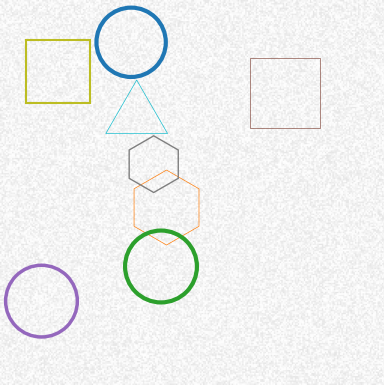[{"shape": "circle", "thickness": 3, "radius": 0.45, "center": [0.341, 0.89]}, {"shape": "hexagon", "thickness": 0.5, "radius": 0.49, "center": [0.433, 0.461]}, {"shape": "circle", "thickness": 3, "radius": 0.47, "center": [0.418, 0.308]}, {"shape": "circle", "thickness": 2.5, "radius": 0.47, "center": [0.108, 0.218]}, {"shape": "square", "thickness": 0.5, "radius": 0.45, "center": [0.74, 0.758]}, {"shape": "hexagon", "thickness": 1, "radius": 0.37, "center": [0.399, 0.574]}, {"shape": "square", "thickness": 1.5, "radius": 0.41, "center": [0.15, 0.815]}, {"shape": "triangle", "thickness": 0.5, "radius": 0.46, "center": [0.355, 0.699]}]